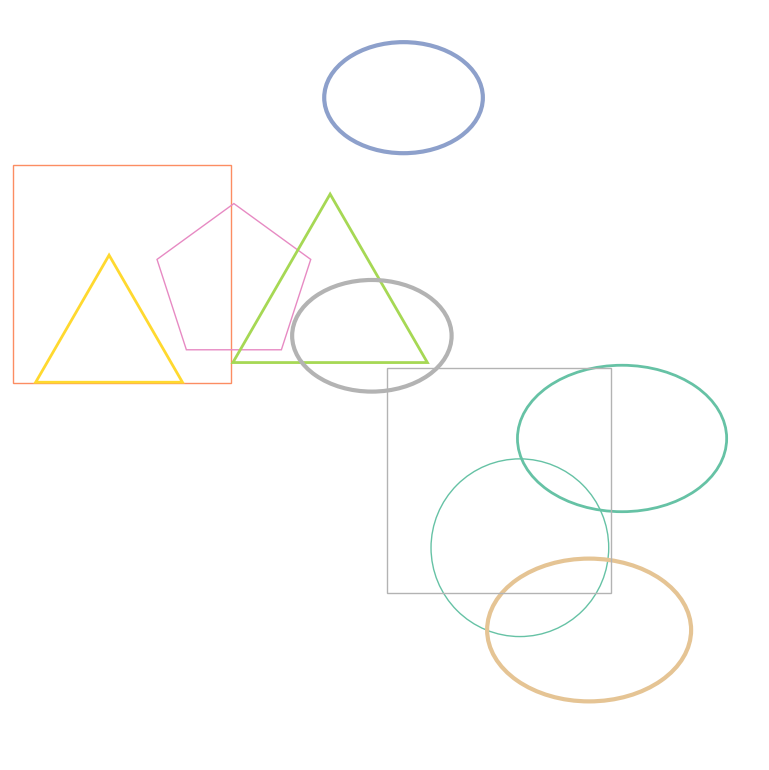[{"shape": "circle", "thickness": 0.5, "radius": 0.58, "center": [0.675, 0.289]}, {"shape": "oval", "thickness": 1, "radius": 0.68, "center": [0.808, 0.431]}, {"shape": "square", "thickness": 0.5, "radius": 0.71, "center": [0.159, 0.644]}, {"shape": "oval", "thickness": 1.5, "radius": 0.52, "center": [0.524, 0.873]}, {"shape": "pentagon", "thickness": 0.5, "radius": 0.52, "center": [0.304, 0.631]}, {"shape": "triangle", "thickness": 1, "radius": 0.73, "center": [0.429, 0.602]}, {"shape": "triangle", "thickness": 1, "radius": 0.55, "center": [0.142, 0.559]}, {"shape": "oval", "thickness": 1.5, "radius": 0.66, "center": [0.765, 0.182]}, {"shape": "square", "thickness": 0.5, "radius": 0.73, "center": [0.648, 0.377]}, {"shape": "oval", "thickness": 1.5, "radius": 0.52, "center": [0.483, 0.564]}]